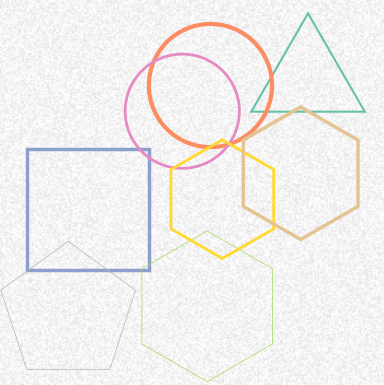[{"shape": "triangle", "thickness": 1.5, "radius": 0.85, "center": [0.8, 0.795]}, {"shape": "circle", "thickness": 3, "radius": 0.8, "center": [0.547, 0.778]}, {"shape": "square", "thickness": 2.5, "radius": 0.79, "center": [0.228, 0.456]}, {"shape": "circle", "thickness": 2, "radius": 0.74, "center": [0.473, 0.711]}, {"shape": "hexagon", "thickness": 0.5, "radius": 0.98, "center": [0.538, 0.204]}, {"shape": "hexagon", "thickness": 2, "radius": 0.77, "center": [0.577, 0.483]}, {"shape": "hexagon", "thickness": 2.5, "radius": 0.86, "center": [0.781, 0.55]}, {"shape": "pentagon", "thickness": 0.5, "radius": 0.92, "center": [0.177, 0.189]}]